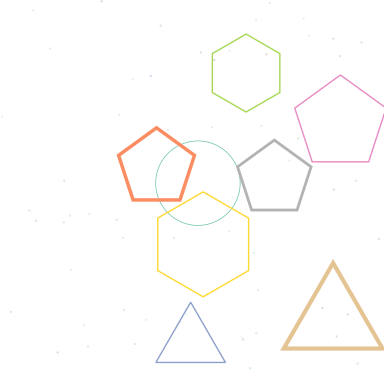[{"shape": "circle", "thickness": 0.5, "radius": 0.55, "center": [0.514, 0.524]}, {"shape": "pentagon", "thickness": 2.5, "radius": 0.52, "center": [0.407, 0.564]}, {"shape": "triangle", "thickness": 1, "radius": 0.52, "center": [0.495, 0.111]}, {"shape": "pentagon", "thickness": 1, "radius": 0.62, "center": [0.884, 0.681]}, {"shape": "hexagon", "thickness": 1, "radius": 0.51, "center": [0.639, 0.81]}, {"shape": "hexagon", "thickness": 1, "radius": 0.68, "center": [0.528, 0.365]}, {"shape": "triangle", "thickness": 3, "radius": 0.74, "center": [0.865, 0.169]}, {"shape": "pentagon", "thickness": 2, "radius": 0.5, "center": [0.713, 0.536]}]